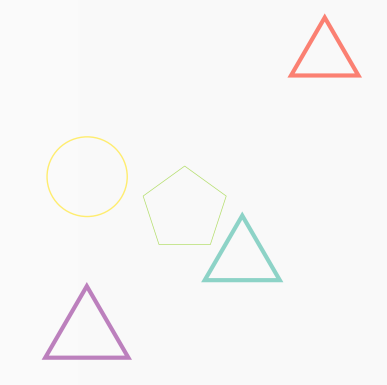[{"shape": "triangle", "thickness": 3, "radius": 0.56, "center": [0.625, 0.328]}, {"shape": "triangle", "thickness": 3, "radius": 0.5, "center": [0.838, 0.854]}, {"shape": "pentagon", "thickness": 0.5, "radius": 0.56, "center": [0.477, 0.456]}, {"shape": "triangle", "thickness": 3, "radius": 0.62, "center": [0.224, 0.133]}, {"shape": "circle", "thickness": 1, "radius": 0.52, "center": [0.225, 0.541]}]